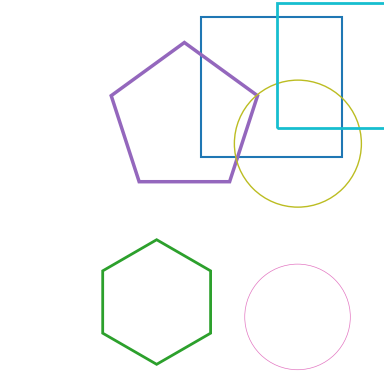[{"shape": "square", "thickness": 1.5, "radius": 0.91, "center": [0.705, 0.774]}, {"shape": "hexagon", "thickness": 2, "radius": 0.81, "center": [0.407, 0.216]}, {"shape": "pentagon", "thickness": 2.5, "radius": 1.0, "center": [0.479, 0.69]}, {"shape": "circle", "thickness": 0.5, "radius": 0.69, "center": [0.773, 0.177]}, {"shape": "circle", "thickness": 1, "radius": 0.82, "center": [0.774, 0.627]}, {"shape": "square", "thickness": 2, "radius": 0.81, "center": [0.882, 0.83]}]